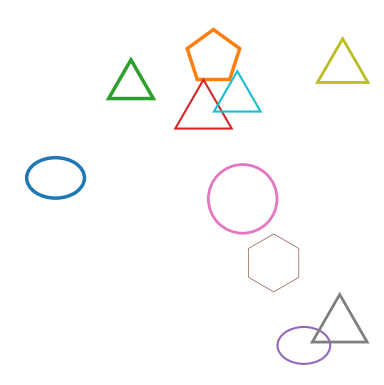[{"shape": "oval", "thickness": 2.5, "radius": 0.38, "center": [0.144, 0.538]}, {"shape": "pentagon", "thickness": 2.5, "radius": 0.36, "center": [0.554, 0.852]}, {"shape": "triangle", "thickness": 2.5, "radius": 0.34, "center": [0.34, 0.778]}, {"shape": "triangle", "thickness": 1.5, "radius": 0.42, "center": [0.529, 0.708]}, {"shape": "oval", "thickness": 1.5, "radius": 0.34, "center": [0.789, 0.103]}, {"shape": "hexagon", "thickness": 0.5, "radius": 0.38, "center": [0.711, 0.317]}, {"shape": "circle", "thickness": 2, "radius": 0.45, "center": [0.63, 0.483]}, {"shape": "triangle", "thickness": 2, "radius": 0.41, "center": [0.882, 0.153]}, {"shape": "triangle", "thickness": 2, "radius": 0.38, "center": [0.89, 0.824]}, {"shape": "triangle", "thickness": 1.5, "radius": 0.35, "center": [0.616, 0.745]}]